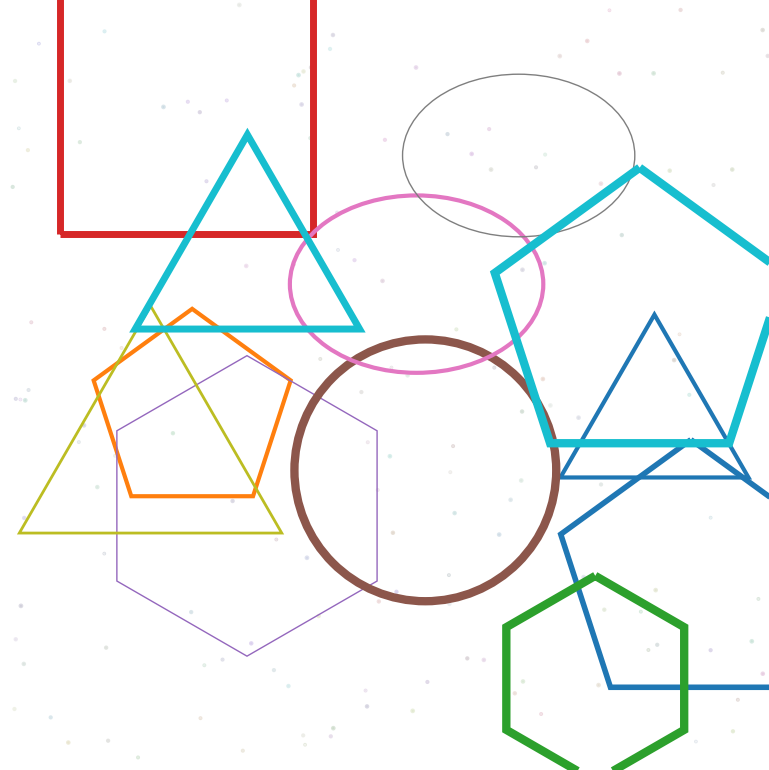[{"shape": "triangle", "thickness": 1.5, "radius": 0.7, "center": [0.85, 0.45]}, {"shape": "pentagon", "thickness": 2, "radius": 0.89, "center": [0.897, 0.251]}, {"shape": "pentagon", "thickness": 1.5, "radius": 0.67, "center": [0.25, 0.464]}, {"shape": "hexagon", "thickness": 3, "radius": 0.67, "center": [0.773, 0.119]}, {"shape": "square", "thickness": 2.5, "radius": 0.82, "center": [0.242, 0.86]}, {"shape": "hexagon", "thickness": 0.5, "radius": 0.98, "center": [0.321, 0.343]}, {"shape": "circle", "thickness": 3, "radius": 0.85, "center": [0.552, 0.389]}, {"shape": "oval", "thickness": 1.5, "radius": 0.82, "center": [0.541, 0.631]}, {"shape": "oval", "thickness": 0.5, "radius": 0.75, "center": [0.674, 0.798]}, {"shape": "triangle", "thickness": 1, "radius": 0.98, "center": [0.196, 0.406]}, {"shape": "triangle", "thickness": 2.5, "radius": 0.84, "center": [0.321, 0.657]}, {"shape": "pentagon", "thickness": 3, "radius": 0.99, "center": [0.831, 0.584]}]